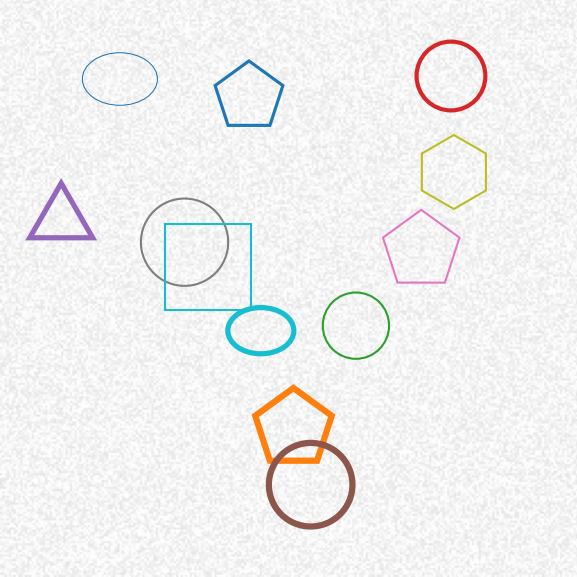[{"shape": "pentagon", "thickness": 1.5, "radius": 0.31, "center": [0.431, 0.832]}, {"shape": "oval", "thickness": 0.5, "radius": 0.32, "center": [0.208, 0.862]}, {"shape": "pentagon", "thickness": 3, "radius": 0.35, "center": [0.508, 0.258]}, {"shape": "circle", "thickness": 1, "radius": 0.29, "center": [0.616, 0.435]}, {"shape": "circle", "thickness": 2, "radius": 0.3, "center": [0.781, 0.868]}, {"shape": "triangle", "thickness": 2.5, "radius": 0.31, "center": [0.106, 0.619]}, {"shape": "circle", "thickness": 3, "radius": 0.36, "center": [0.538, 0.16]}, {"shape": "pentagon", "thickness": 1, "radius": 0.35, "center": [0.729, 0.566]}, {"shape": "circle", "thickness": 1, "radius": 0.38, "center": [0.32, 0.58]}, {"shape": "hexagon", "thickness": 1, "radius": 0.32, "center": [0.786, 0.701]}, {"shape": "oval", "thickness": 2.5, "radius": 0.29, "center": [0.452, 0.427]}, {"shape": "square", "thickness": 1, "radius": 0.37, "center": [0.36, 0.537]}]